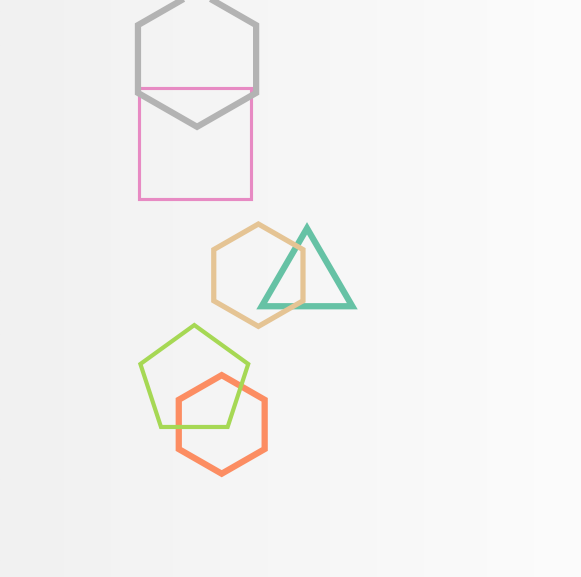[{"shape": "triangle", "thickness": 3, "radius": 0.45, "center": [0.528, 0.514]}, {"shape": "hexagon", "thickness": 3, "radius": 0.43, "center": [0.381, 0.264]}, {"shape": "square", "thickness": 1.5, "radius": 0.48, "center": [0.336, 0.75]}, {"shape": "pentagon", "thickness": 2, "radius": 0.49, "center": [0.334, 0.339]}, {"shape": "hexagon", "thickness": 2.5, "radius": 0.44, "center": [0.445, 0.523]}, {"shape": "hexagon", "thickness": 3, "radius": 0.59, "center": [0.339, 0.897]}]